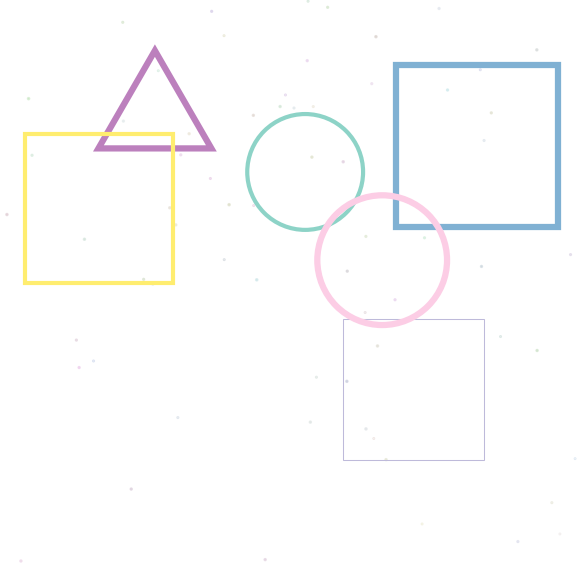[{"shape": "circle", "thickness": 2, "radius": 0.5, "center": [0.528, 0.701]}, {"shape": "square", "thickness": 0.5, "radius": 0.61, "center": [0.716, 0.325]}, {"shape": "square", "thickness": 3, "radius": 0.7, "center": [0.826, 0.746]}, {"shape": "circle", "thickness": 3, "radius": 0.56, "center": [0.662, 0.549]}, {"shape": "triangle", "thickness": 3, "radius": 0.56, "center": [0.268, 0.799]}, {"shape": "square", "thickness": 2, "radius": 0.64, "center": [0.171, 0.638]}]